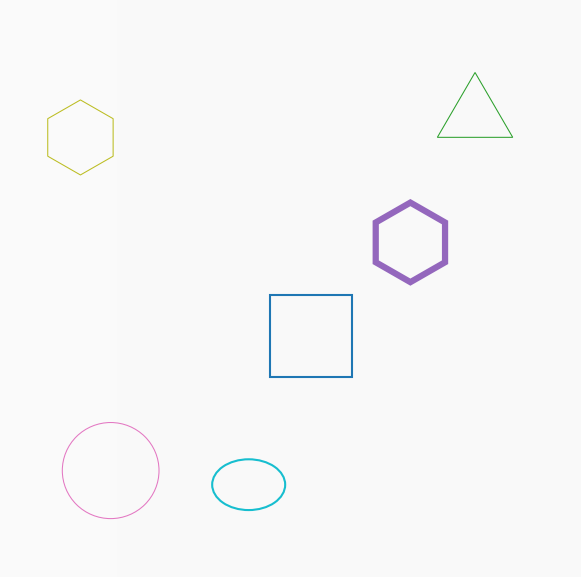[{"shape": "square", "thickness": 1, "radius": 0.35, "center": [0.535, 0.417]}, {"shape": "triangle", "thickness": 0.5, "radius": 0.37, "center": [0.817, 0.799]}, {"shape": "hexagon", "thickness": 3, "radius": 0.34, "center": [0.706, 0.579]}, {"shape": "circle", "thickness": 0.5, "radius": 0.42, "center": [0.19, 0.184]}, {"shape": "hexagon", "thickness": 0.5, "radius": 0.32, "center": [0.138, 0.761]}, {"shape": "oval", "thickness": 1, "radius": 0.31, "center": [0.428, 0.16]}]